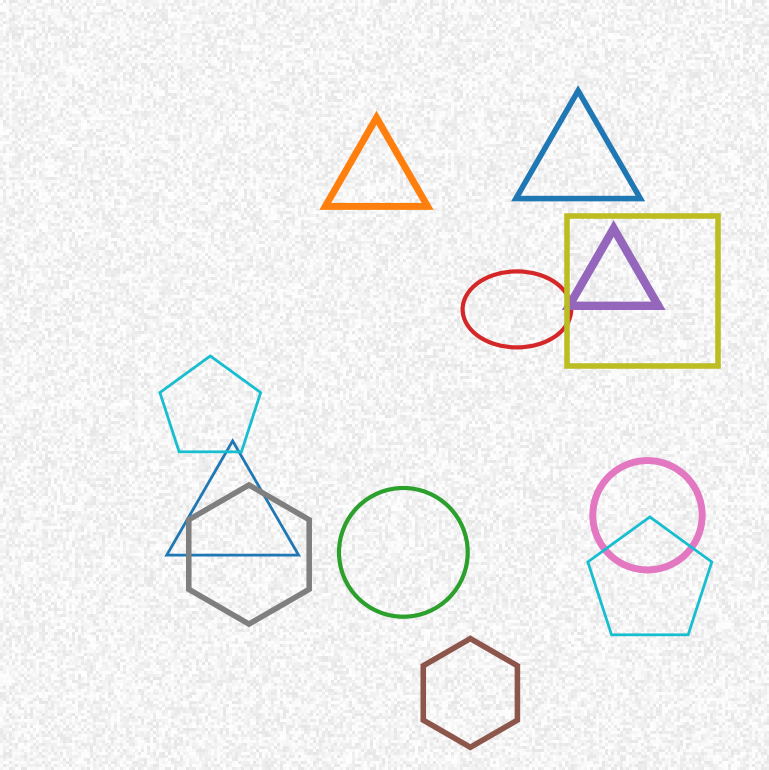[{"shape": "triangle", "thickness": 1, "radius": 0.49, "center": [0.302, 0.329]}, {"shape": "triangle", "thickness": 2, "radius": 0.47, "center": [0.751, 0.789]}, {"shape": "triangle", "thickness": 2.5, "radius": 0.38, "center": [0.489, 0.77]}, {"shape": "circle", "thickness": 1.5, "radius": 0.42, "center": [0.524, 0.283]}, {"shape": "oval", "thickness": 1.5, "radius": 0.35, "center": [0.671, 0.598]}, {"shape": "triangle", "thickness": 3, "radius": 0.33, "center": [0.797, 0.636]}, {"shape": "hexagon", "thickness": 2, "radius": 0.35, "center": [0.611, 0.1]}, {"shape": "circle", "thickness": 2.5, "radius": 0.36, "center": [0.841, 0.331]}, {"shape": "hexagon", "thickness": 2, "radius": 0.45, "center": [0.323, 0.28]}, {"shape": "square", "thickness": 2, "radius": 0.49, "center": [0.834, 0.622]}, {"shape": "pentagon", "thickness": 1, "radius": 0.34, "center": [0.273, 0.469]}, {"shape": "pentagon", "thickness": 1, "radius": 0.42, "center": [0.844, 0.244]}]